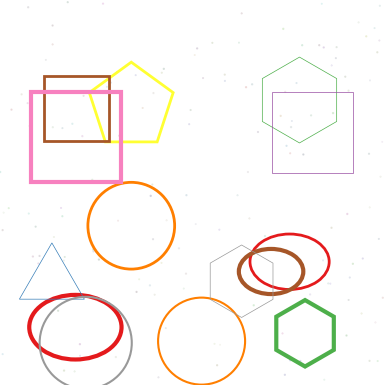[{"shape": "oval", "thickness": 3, "radius": 0.6, "center": [0.196, 0.15]}, {"shape": "oval", "thickness": 2, "radius": 0.51, "center": [0.752, 0.32]}, {"shape": "triangle", "thickness": 0.5, "radius": 0.49, "center": [0.135, 0.272]}, {"shape": "hexagon", "thickness": 0.5, "radius": 0.56, "center": [0.778, 0.74]}, {"shape": "hexagon", "thickness": 3, "radius": 0.43, "center": [0.792, 0.134]}, {"shape": "square", "thickness": 0.5, "radius": 0.53, "center": [0.813, 0.656]}, {"shape": "circle", "thickness": 2, "radius": 0.56, "center": [0.341, 0.414]}, {"shape": "circle", "thickness": 1.5, "radius": 0.57, "center": [0.524, 0.114]}, {"shape": "pentagon", "thickness": 2, "radius": 0.57, "center": [0.341, 0.724]}, {"shape": "oval", "thickness": 3, "radius": 0.42, "center": [0.704, 0.295]}, {"shape": "square", "thickness": 2, "radius": 0.42, "center": [0.199, 0.718]}, {"shape": "square", "thickness": 3, "radius": 0.58, "center": [0.198, 0.643]}, {"shape": "circle", "thickness": 1.5, "radius": 0.6, "center": [0.223, 0.109]}, {"shape": "hexagon", "thickness": 0.5, "radius": 0.47, "center": [0.628, 0.27]}]